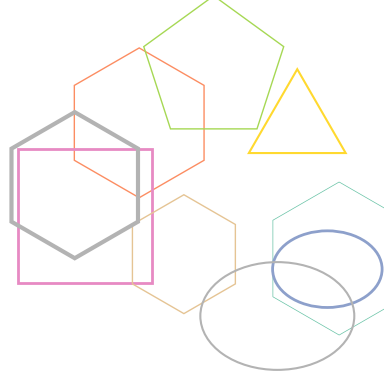[{"shape": "hexagon", "thickness": 0.5, "radius": 0.99, "center": [0.881, 0.329]}, {"shape": "hexagon", "thickness": 1, "radius": 0.97, "center": [0.362, 0.681]}, {"shape": "oval", "thickness": 2, "radius": 0.71, "center": [0.85, 0.301]}, {"shape": "square", "thickness": 2, "radius": 0.87, "center": [0.221, 0.439]}, {"shape": "pentagon", "thickness": 1, "radius": 0.96, "center": [0.555, 0.82]}, {"shape": "triangle", "thickness": 1.5, "radius": 0.73, "center": [0.772, 0.675]}, {"shape": "hexagon", "thickness": 1, "radius": 0.77, "center": [0.478, 0.34]}, {"shape": "oval", "thickness": 1.5, "radius": 1.0, "center": [0.72, 0.179]}, {"shape": "hexagon", "thickness": 3, "radius": 0.95, "center": [0.194, 0.519]}]